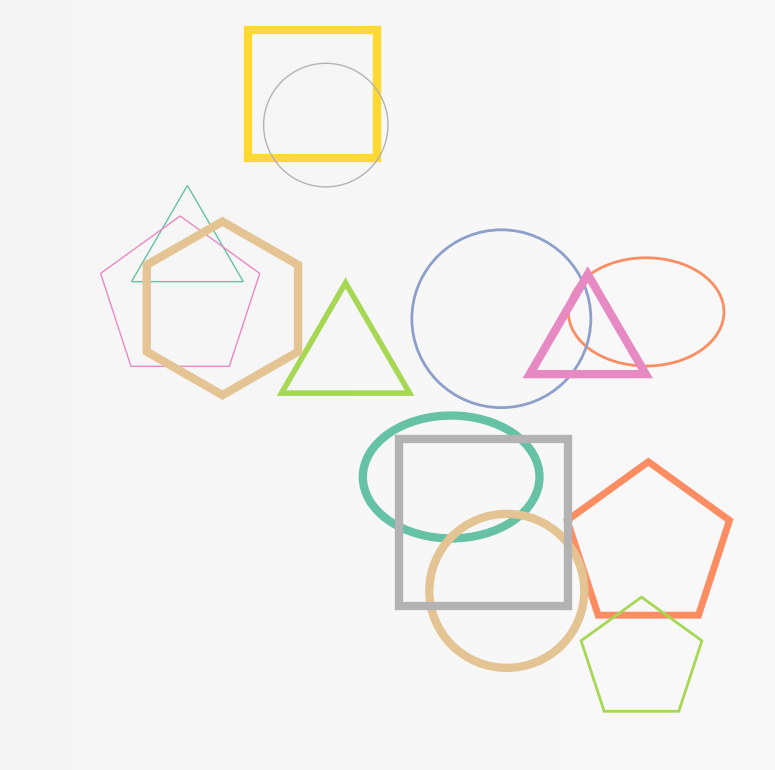[{"shape": "oval", "thickness": 3, "radius": 0.57, "center": [0.582, 0.381]}, {"shape": "triangle", "thickness": 0.5, "radius": 0.42, "center": [0.242, 0.676]}, {"shape": "pentagon", "thickness": 2.5, "radius": 0.55, "center": [0.837, 0.29]}, {"shape": "oval", "thickness": 1, "radius": 0.5, "center": [0.834, 0.595]}, {"shape": "circle", "thickness": 1, "radius": 0.58, "center": [0.647, 0.586]}, {"shape": "pentagon", "thickness": 0.5, "radius": 0.54, "center": [0.232, 0.612]}, {"shape": "triangle", "thickness": 3, "radius": 0.43, "center": [0.758, 0.557]}, {"shape": "triangle", "thickness": 2, "radius": 0.48, "center": [0.446, 0.537]}, {"shape": "pentagon", "thickness": 1, "radius": 0.41, "center": [0.828, 0.143]}, {"shape": "square", "thickness": 3, "radius": 0.42, "center": [0.403, 0.878]}, {"shape": "hexagon", "thickness": 3, "radius": 0.56, "center": [0.287, 0.6]}, {"shape": "circle", "thickness": 3, "radius": 0.5, "center": [0.654, 0.233]}, {"shape": "square", "thickness": 3, "radius": 0.54, "center": [0.624, 0.322]}, {"shape": "circle", "thickness": 0.5, "radius": 0.4, "center": [0.42, 0.838]}]